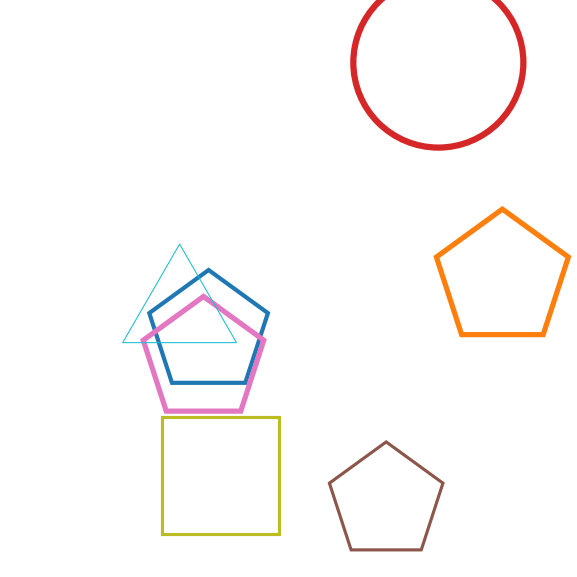[{"shape": "pentagon", "thickness": 2, "radius": 0.54, "center": [0.361, 0.424]}, {"shape": "pentagon", "thickness": 2.5, "radius": 0.6, "center": [0.87, 0.517]}, {"shape": "circle", "thickness": 3, "radius": 0.74, "center": [0.759, 0.891]}, {"shape": "pentagon", "thickness": 1.5, "radius": 0.52, "center": [0.669, 0.131]}, {"shape": "pentagon", "thickness": 2.5, "radius": 0.55, "center": [0.352, 0.376]}, {"shape": "square", "thickness": 1.5, "radius": 0.51, "center": [0.382, 0.176]}, {"shape": "triangle", "thickness": 0.5, "radius": 0.57, "center": [0.311, 0.463]}]